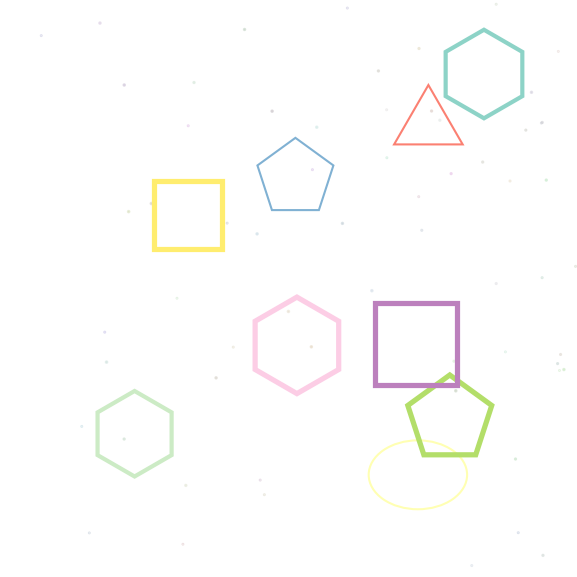[{"shape": "hexagon", "thickness": 2, "radius": 0.38, "center": [0.838, 0.871]}, {"shape": "oval", "thickness": 1, "radius": 0.43, "center": [0.724, 0.177]}, {"shape": "triangle", "thickness": 1, "radius": 0.34, "center": [0.742, 0.783]}, {"shape": "pentagon", "thickness": 1, "radius": 0.35, "center": [0.512, 0.691]}, {"shape": "pentagon", "thickness": 2.5, "radius": 0.38, "center": [0.779, 0.273]}, {"shape": "hexagon", "thickness": 2.5, "radius": 0.42, "center": [0.514, 0.401]}, {"shape": "square", "thickness": 2.5, "radius": 0.36, "center": [0.72, 0.403]}, {"shape": "hexagon", "thickness": 2, "radius": 0.37, "center": [0.233, 0.248]}, {"shape": "square", "thickness": 2.5, "radius": 0.29, "center": [0.325, 0.627]}]